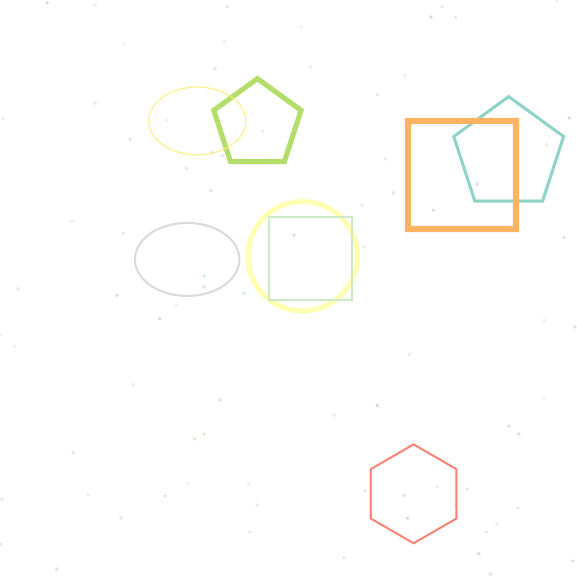[{"shape": "pentagon", "thickness": 1.5, "radius": 0.5, "center": [0.881, 0.732]}, {"shape": "circle", "thickness": 2.5, "radius": 0.47, "center": [0.524, 0.555]}, {"shape": "hexagon", "thickness": 1, "radius": 0.43, "center": [0.716, 0.144]}, {"shape": "square", "thickness": 3, "radius": 0.47, "center": [0.801, 0.695]}, {"shape": "pentagon", "thickness": 2.5, "radius": 0.4, "center": [0.446, 0.784]}, {"shape": "oval", "thickness": 1, "radius": 0.45, "center": [0.324, 0.55]}, {"shape": "square", "thickness": 1, "radius": 0.36, "center": [0.538, 0.551]}, {"shape": "oval", "thickness": 0.5, "radius": 0.42, "center": [0.342, 0.79]}]